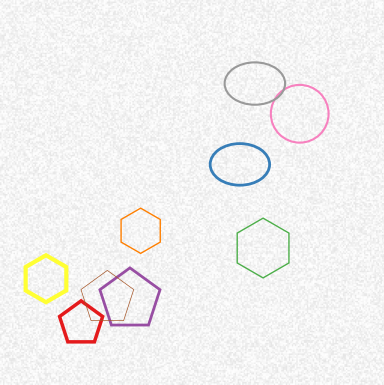[{"shape": "pentagon", "thickness": 2.5, "radius": 0.29, "center": [0.211, 0.16]}, {"shape": "oval", "thickness": 2, "radius": 0.39, "center": [0.623, 0.573]}, {"shape": "hexagon", "thickness": 1, "radius": 0.39, "center": [0.683, 0.356]}, {"shape": "pentagon", "thickness": 2, "radius": 0.41, "center": [0.338, 0.222]}, {"shape": "hexagon", "thickness": 1, "radius": 0.29, "center": [0.365, 0.401]}, {"shape": "hexagon", "thickness": 3, "radius": 0.3, "center": [0.119, 0.276]}, {"shape": "pentagon", "thickness": 0.5, "radius": 0.36, "center": [0.279, 0.226]}, {"shape": "circle", "thickness": 1.5, "radius": 0.37, "center": [0.778, 0.705]}, {"shape": "oval", "thickness": 1.5, "radius": 0.39, "center": [0.662, 0.783]}]